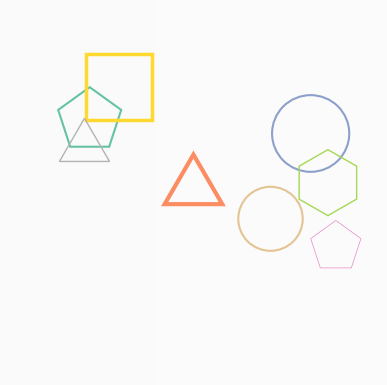[{"shape": "pentagon", "thickness": 1.5, "radius": 0.43, "center": [0.231, 0.688]}, {"shape": "triangle", "thickness": 3, "radius": 0.43, "center": [0.499, 0.513]}, {"shape": "circle", "thickness": 1.5, "radius": 0.5, "center": [0.802, 0.653]}, {"shape": "pentagon", "thickness": 0.5, "radius": 0.34, "center": [0.867, 0.359]}, {"shape": "hexagon", "thickness": 1, "radius": 0.43, "center": [0.846, 0.526]}, {"shape": "square", "thickness": 2.5, "radius": 0.43, "center": [0.306, 0.775]}, {"shape": "circle", "thickness": 1.5, "radius": 0.42, "center": [0.698, 0.432]}, {"shape": "triangle", "thickness": 1, "radius": 0.37, "center": [0.218, 0.618]}]